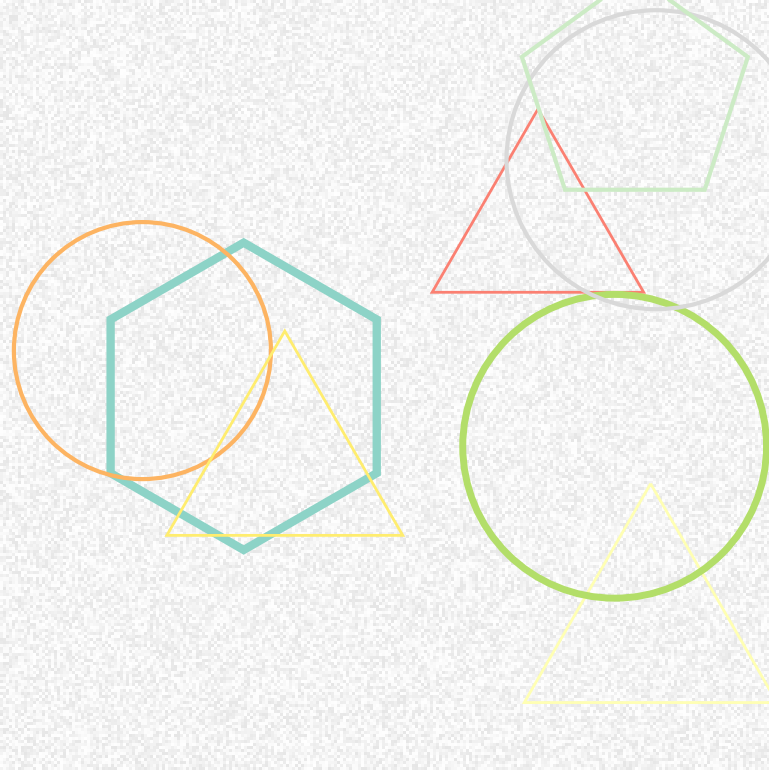[{"shape": "hexagon", "thickness": 3, "radius": 1.0, "center": [0.316, 0.485]}, {"shape": "triangle", "thickness": 1, "radius": 0.95, "center": [0.845, 0.182]}, {"shape": "triangle", "thickness": 1, "radius": 0.79, "center": [0.699, 0.7]}, {"shape": "circle", "thickness": 1.5, "radius": 0.83, "center": [0.185, 0.545]}, {"shape": "circle", "thickness": 2.5, "radius": 0.99, "center": [0.798, 0.42]}, {"shape": "circle", "thickness": 1.5, "radius": 0.97, "center": [0.852, 0.793]}, {"shape": "pentagon", "thickness": 1.5, "radius": 0.77, "center": [0.824, 0.878]}, {"shape": "triangle", "thickness": 1, "radius": 0.88, "center": [0.37, 0.393]}]